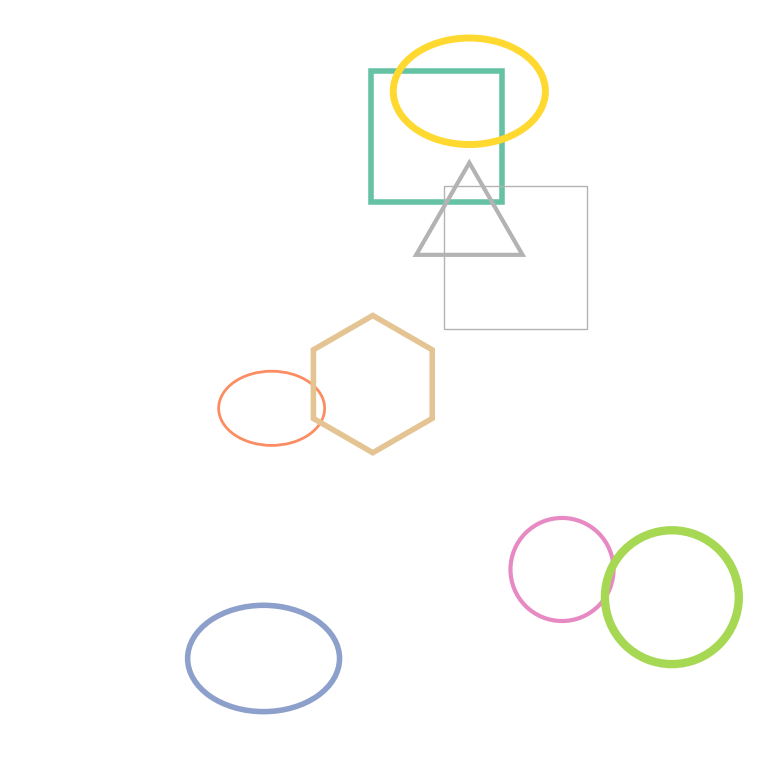[{"shape": "square", "thickness": 2, "radius": 0.43, "center": [0.566, 0.823]}, {"shape": "oval", "thickness": 1, "radius": 0.34, "center": [0.353, 0.47]}, {"shape": "oval", "thickness": 2, "radius": 0.49, "center": [0.342, 0.145]}, {"shape": "circle", "thickness": 1.5, "radius": 0.33, "center": [0.73, 0.26]}, {"shape": "circle", "thickness": 3, "radius": 0.43, "center": [0.873, 0.224]}, {"shape": "oval", "thickness": 2.5, "radius": 0.49, "center": [0.61, 0.881]}, {"shape": "hexagon", "thickness": 2, "radius": 0.45, "center": [0.484, 0.501]}, {"shape": "triangle", "thickness": 1.5, "radius": 0.4, "center": [0.61, 0.709]}, {"shape": "square", "thickness": 0.5, "radius": 0.46, "center": [0.67, 0.666]}]